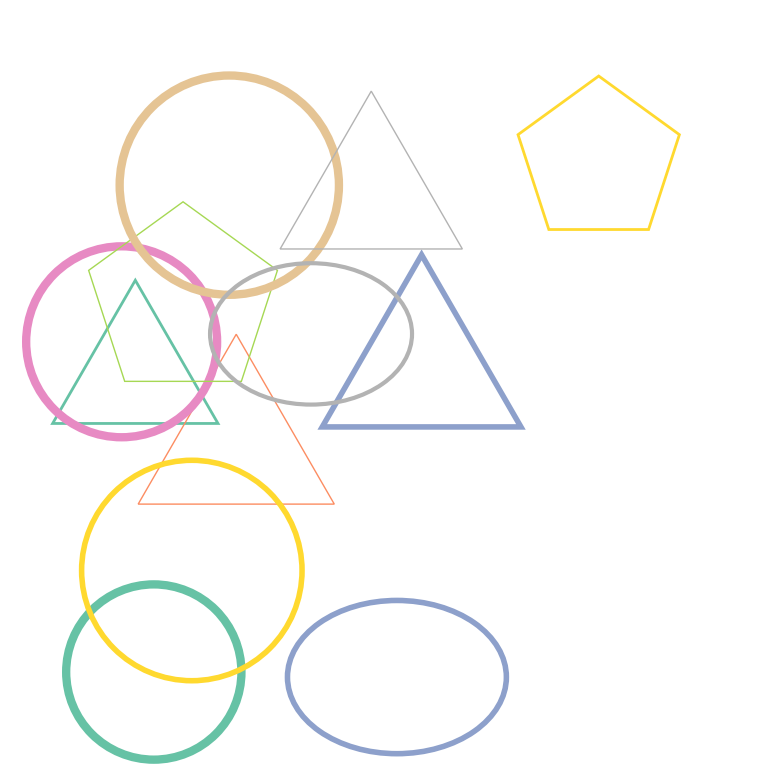[{"shape": "triangle", "thickness": 1, "radius": 0.62, "center": [0.176, 0.512]}, {"shape": "circle", "thickness": 3, "radius": 0.57, "center": [0.2, 0.127]}, {"shape": "triangle", "thickness": 0.5, "radius": 0.74, "center": [0.307, 0.419]}, {"shape": "oval", "thickness": 2, "radius": 0.71, "center": [0.515, 0.121]}, {"shape": "triangle", "thickness": 2, "radius": 0.74, "center": [0.548, 0.52]}, {"shape": "circle", "thickness": 3, "radius": 0.62, "center": [0.158, 0.556]}, {"shape": "pentagon", "thickness": 0.5, "radius": 0.64, "center": [0.238, 0.609]}, {"shape": "pentagon", "thickness": 1, "radius": 0.55, "center": [0.778, 0.791]}, {"shape": "circle", "thickness": 2, "radius": 0.72, "center": [0.249, 0.259]}, {"shape": "circle", "thickness": 3, "radius": 0.71, "center": [0.298, 0.76]}, {"shape": "triangle", "thickness": 0.5, "radius": 0.68, "center": [0.482, 0.745]}, {"shape": "oval", "thickness": 1.5, "radius": 0.66, "center": [0.404, 0.566]}]